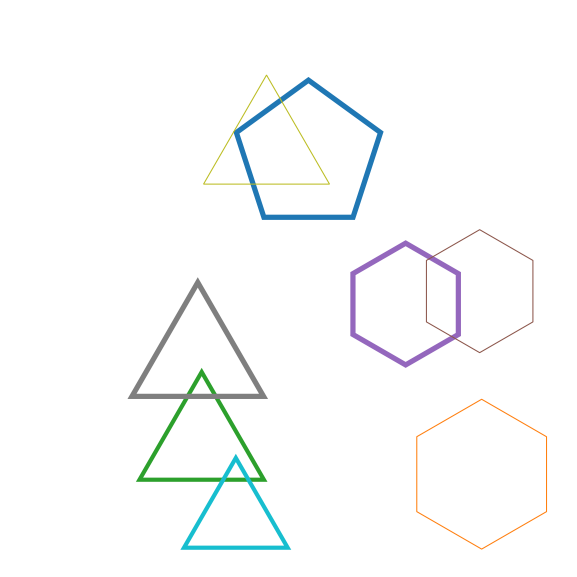[{"shape": "pentagon", "thickness": 2.5, "radius": 0.66, "center": [0.534, 0.729]}, {"shape": "hexagon", "thickness": 0.5, "radius": 0.65, "center": [0.834, 0.178]}, {"shape": "triangle", "thickness": 2, "radius": 0.62, "center": [0.349, 0.231]}, {"shape": "hexagon", "thickness": 2.5, "radius": 0.53, "center": [0.702, 0.473]}, {"shape": "hexagon", "thickness": 0.5, "radius": 0.53, "center": [0.831, 0.495]}, {"shape": "triangle", "thickness": 2.5, "radius": 0.66, "center": [0.342, 0.379]}, {"shape": "triangle", "thickness": 0.5, "radius": 0.63, "center": [0.462, 0.743]}, {"shape": "triangle", "thickness": 2, "radius": 0.52, "center": [0.408, 0.103]}]